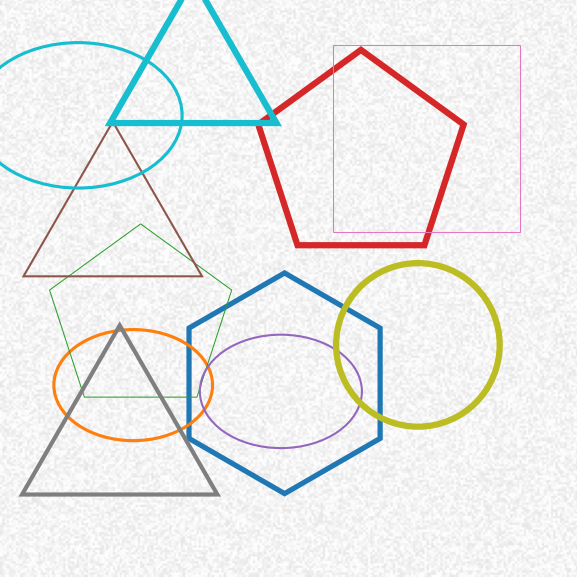[{"shape": "hexagon", "thickness": 2.5, "radius": 0.96, "center": [0.493, 0.335]}, {"shape": "oval", "thickness": 1.5, "radius": 0.69, "center": [0.231, 0.332]}, {"shape": "pentagon", "thickness": 0.5, "radius": 0.83, "center": [0.244, 0.446]}, {"shape": "pentagon", "thickness": 3, "radius": 0.93, "center": [0.625, 0.726]}, {"shape": "oval", "thickness": 1, "radius": 0.7, "center": [0.486, 0.321]}, {"shape": "triangle", "thickness": 1, "radius": 0.89, "center": [0.195, 0.61]}, {"shape": "square", "thickness": 0.5, "radius": 0.81, "center": [0.738, 0.759]}, {"shape": "triangle", "thickness": 2, "radius": 0.98, "center": [0.207, 0.24]}, {"shape": "circle", "thickness": 3, "radius": 0.71, "center": [0.724, 0.402]}, {"shape": "oval", "thickness": 1.5, "radius": 0.9, "center": [0.135, 0.799]}, {"shape": "triangle", "thickness": 3, "radius": 0.83, "center": [0.335, 0.869]}]